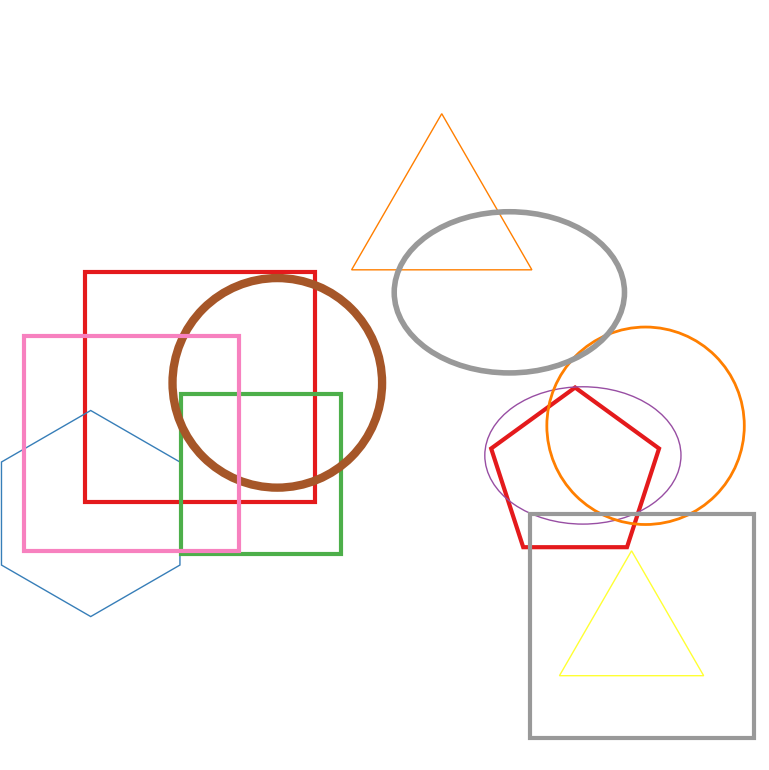[{"shape": "square", "thickness": 1.5, "radius": 0.75, "center": [0.259, 0.497]}, {"shape": "pentagon", "thickness": 1.5, "radius": 0.57, "center": [0.747, 0.382]}, {"shape": "hexagon", "thickness": 0.5, "radius": 0.67, "center": [0.118, 0.333]}, {"shape": "square", "thickness": 1.5, "radius": 0.52, "center": [0.338, 0.384]}, {"shape": "oval", "thickness": 0.5, "radius": 0.64, "center": [0.757, 0.409]}, {"shape": "circle", "thickness": 1, "radius": 0.64, "center": [0.838, 0.447]}, {"shape": "triangle", "thickness": 0.5, "radius": 0.68, "center": [0.574, 0.717]}, {"shape": "triangle", "thickness": 0.5, "radius": 0.54, "center": [0.82, 0.177]}, {"shape": "circle", "thickness": 3, "radius": 0.68, "center": [0.36, 0.503]}, {"shape": "square", "thickness": 1.5, "radius": 0.7, "center": [0.171, 0.424]}, {"shape": "oval", "thickness": 2, "radius": 0.75, "center": [0.661, 0.62]}, {"shape": "square", "thickness": 1.5, "radius": 0.73, "center": [0.834, 0.188]}]